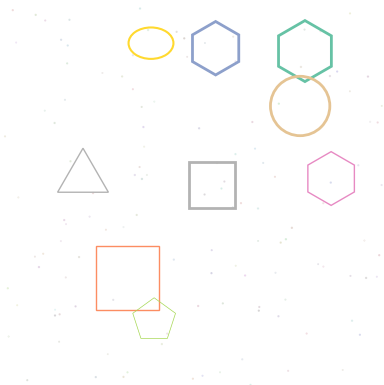[{"shape": "hexagon", "thickness": 2, "radius": 0.4, "center": [0.792, 0.867]}, {"shape": "square", "thickness": 1, "radius": 0.41, "center": [0.332, 0.277]}, {"shape": "hexagon", "thickness": 2, "radius": 0.35, "center": [0.56, 0.875]}, {"shape": "hexagon", "thickness": 1, "radius": 0.35, "center": [0.86, 0.536]}, {"shape": "pentagon", "thickness": 0.5, "radius": 0.29, "center": [0.4, 0.168]}, {"shape": "oval", "thickness": 1.5, "radius": 0.29, "center": [0.392, 0.888]}, {"shape": "circle", "thickness": 2, "radius": 0.39, "center": [0.78, 0.725]}, {"shape": "square", "thickness": 2, "radius": 0.3, "center": [0.55, 0.52]}, {"shape": "triangle", "thickness": 1, "radius": 0.38, "center": [0.216, 0.539]}]